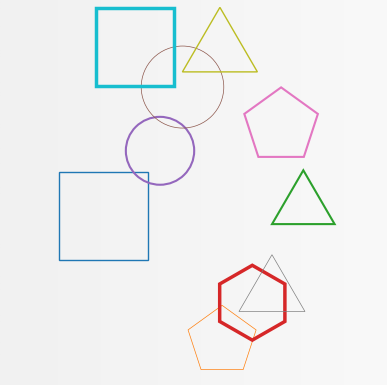[{"shape": "square", "thickness": 1, "radius": 0.57, "center": [0.268, 0.439]}, {"shape": "pentagon", "thickness": 0.5, "radius": 0.46, "center": [0.573, 0.115]}, {"shape": "triangle", "thickness": 1.5, "radius": 0.47, "center": [0.783, 0.465]}, {"shape": "hexagon", "thickness": 2.5, "radius": 0.49, "center": [0.651, 0.214]}, {"shape": "circle", "thickness": 1.5, "radius": 0.44, "center": [0.413, 0.608]}, {"shape": "circle", "thickness": 0.5, "radius": 0.53, "center": [0.471, 0.774]}, {"shape": "pentagon", "thickness": 1.5, "radius": 0.5, "center": [0.725, 0.673]}, {"shape": "triangle", "thickness": 0.5, "radius": 0.49, "center": [0.702, 0.24]}, {"shape": "triangle", "thickness": 1, "radius": 0.56, "center": [0.567, 0.869]}, {"shape": "square", "thickness": 2.5, "radius": 0.51, "center": [0.348, 0.878]}]